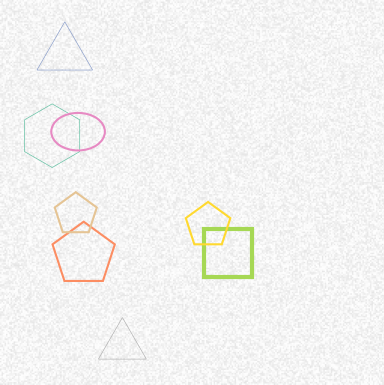[{"shape": "hexagon", "thickness": 0.5, "radius": 0.41, "center": [0.135, 0.648]}, {"shape": "pentagon", "thickness": 1.5, "radius": 0.43, "center": [0.217, 0.339]}, {"shape": "triangle", "thickness": 0.5, "radius": 0.42, "center": [0.168, 0.86]}, {"shape": "oval", "thickness": 1.5, "radius": 0.35, "center": [0.203, 0.658]}, {"shape": "square", "thickness": 3, "radius": 0.31, "center": [0.592, 0.343]}, {"shape": "pentagon", "thickness": 1.5, "radius": 0.3, "center": [0.54, 0.415]}, {"shape": "pentagon", "thickness": 1.5, "radius": 0.29, "center": [0.197, 0.443]}, {"shape": "triangle", "thickness": 0.5, "radius": 0.36, "center": [0.318, 0.103]}]